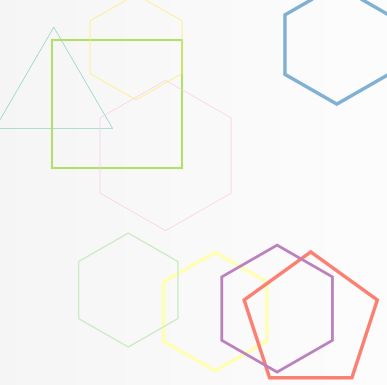[{"shape": "triangle", "thickness": 0.5, "radius": 0.88, "center": [0.139, 0.754]}, {"shape": "hexagon", "thickness": 2.5, "radius": 0.77, "center": [0.555, 0.191]}, {"shape": "pentagon", "thickness": 2.5, "radius": 0.9, "center": [0.802, 0.165]}, {"shape": "hexagon", "thickness": 2.5, "radius": 0.77, "center": [0.869, 0.884]}, {"shape": "square", "thickness": 1.5, "radius": 0.84, "center": [0.302, 0.73]}, {"shape": "hexagon", "thickness": 0.5, "radius": 0.98, "center": [0.427, 0.596]}, {"shape": "hexagon", "thickness": 2, "radius": 0.82, "center": [0.715, 0.198]}, {"shape": "hexagon", "thickness": 1, "radius": 0.74, "center": [0.331, 0.247]}, {"shape": "hexagon", "thickness": 0.5, "radius": 0.68, "center": [0.351, 0.877]}]